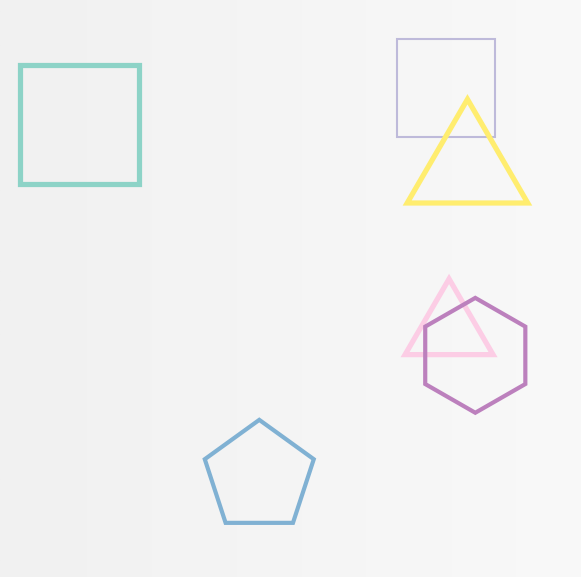[{"shape": "square", "thickness": 2.5, "radius": 0.51, "center": [0.137, 0.784]}, {"shape": "square", "thickness": 1, "radius": 0.42, "center": [0.768, 0.847]}, {"shape": "pentagon", "thickness": 2, "radius": 0.49, "center": [0.446, 0.174]}, {"shape": "triangle", "thickness": 2.5, "radius": 0.44, "center": [0.773, 0.429]}, {"shape": "hexagon", "thickness": 2, "radius": 0.5, "center": [0.818, 0.384]}, {"shape": "triangle", "thickness": 2.5, "radius": 0.6, "center": [0.804, 0.707]}]